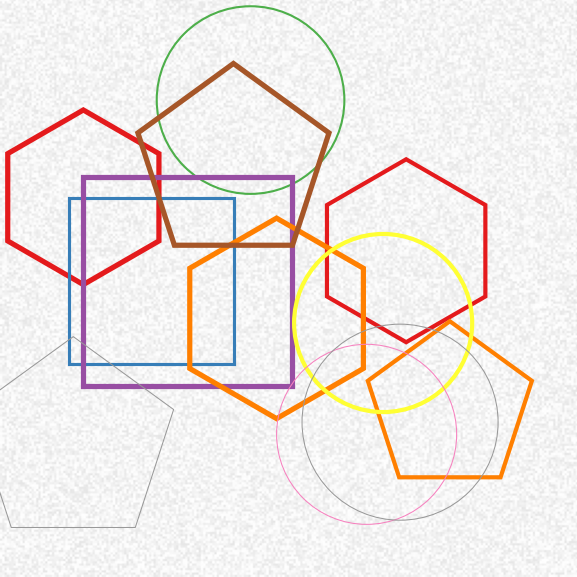[{"shape": "hexagon", "thickness": 2, "radius": 0.79, "center": [0.703, 0.565]}, {"shape": "hexagon", "thickness": 2.5, "radius": 0.76, "center": [0.144, 0.658]}, {"shape": "square", "thickness": 1.5, "radius": 0.72, "center": [0.263, 0.513]}, {"shape": "circle", "thickness": 1, "radius": 0.81, "center": [0.434, 0.826]}, {"shape": "square", "thickness": 2.5, "radius": 0.91, "center": [0.325, 0.512]}, {"shape": "hexagon", "thickness": 2.5, "radius": 0.87, "center": [0.479, 0.448]}, {"shape": "pentagon", "thickness": 2, "radius": 0.75, "center": [0.779, 0.294]}, {"shape": "circle", "thickness": 2, "radius": 0.77, "center": [0.663, 0.44]}, {"shape": "pentagon", "thickness": 2.5, "radius": 0.87, "center": [0.404, 0.715]}, {"shape": "circle", "thickness": 0.5, "radius": 0.78, "center": [0.635, 0.247]}, {"shape": "pentagon", "thickness": 0.5, "radius": 0.91, "center": [0.127, 0.234]}, {"shape": "circle", "thickness": 0.5, "radius": 0.85, "center": [0.693, 0.268]}]